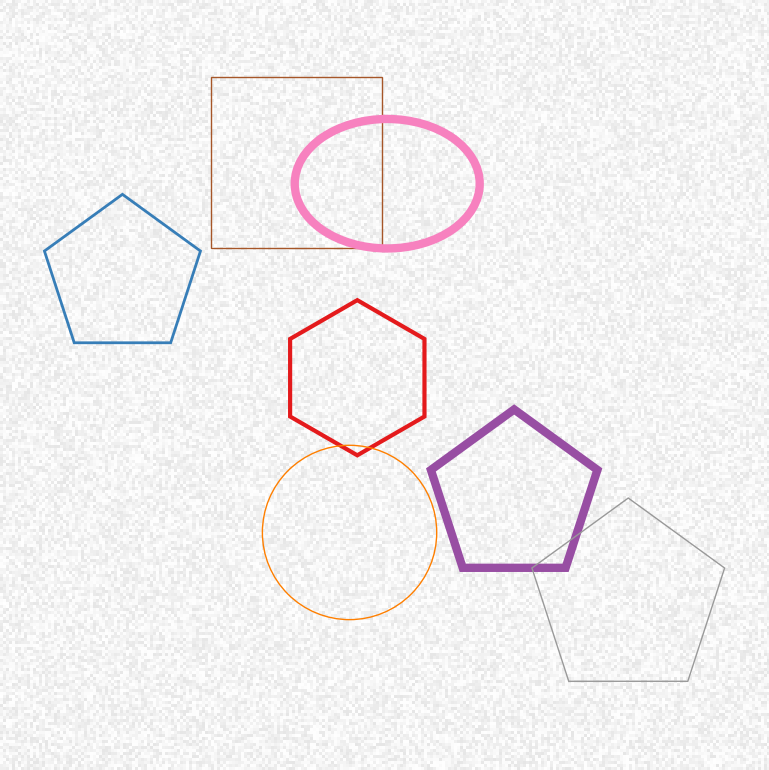[{"shape": "hexagon", "thickness": 1.5, "radius": 0.5, "center": [0.464, 0.509]}, {"shape": "pentagon", "thickness": 1, "radius": 0.53, "center": [0.159, 0.641]}, {"shape": "pentagon", "thickness": 3, "radius": 0.57, "center": [0.668, 0.355]}, {"shape": "circle", "thickness": 0.5, "radius": 0.57, "center": [0.454, 0.308]}, {"shape": "square", "thickness": 0.5, "radius": 0.55, "center": [0.385, 0.789]}, {"shape": "oval", "thickness": 3, "radius": 0.6, "center": [0.503, 0.761]}, {"shape": "pentagon", "thickness": 0.5, "radius": 0.66, "center": [0.816, 0.222]}]